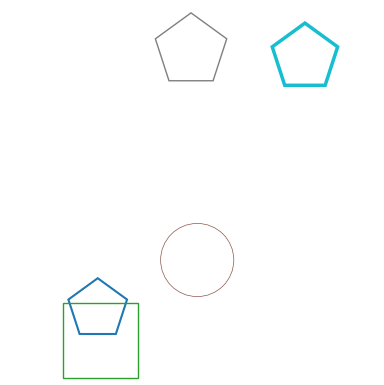[{"shape": "pentagon", "thickness": 1.5, "radius": 0.4, "center": [0.254, 0.197]}, {"shape": "square", "thickness": 1, "radius": 0.49, "center": [0.262, 0.115]}, {"shape": "circle", "thickness": 0.5, "radius": 0.47, "center": [0.512, 0.325]}, {"shape": "pentagon", "thickness": 1, "radius": 0.49, "center": [0.496, 0.869]}, {"shape": "pentagon", "thickness": 2.5, "radius": 0.45, "center": [0.792, 0.851]}]